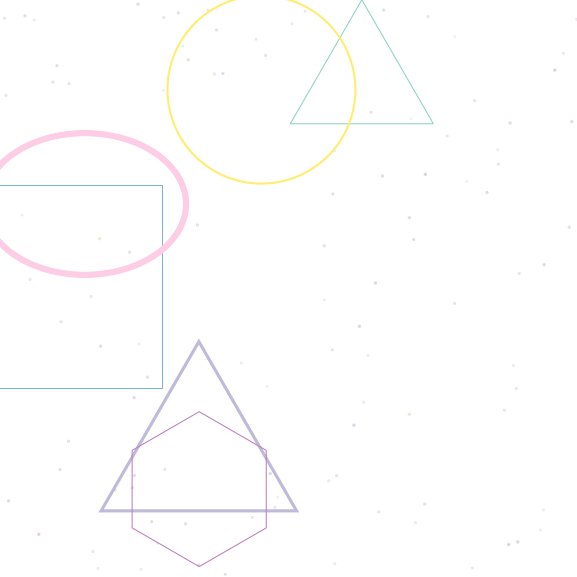[{"shape": "triangle", "thickness": 0.5, "radius": 0.72, "center": [0.627, 0.856]}, {"shape": "triangle", "thickness": 1.5, "radius": 0.98, "center": [0.344, 0.212]}, {"shape": "square", "thickness": 0.5, "radius": 0.88, "center": [0.104, 0.504]}, {"shape": "oval", "thickness": 3, "radius": 0.88, "center": [0.147, 0.646]}, {"shape": "hexagon", "thickness": 0.5, "radius": 0.67, "center": [0.345, 0.152]}, {"shape": "circle", "thickness": 1, "radius": 0.81, "center": [0.453, 0.844]}]